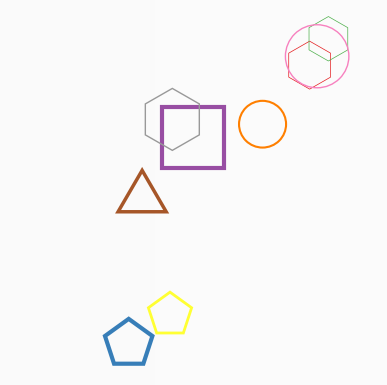[{"shape": "hexagon", "thickness": 0.5, "radius": 0.31, "center": [0.799, 0.831]}, {"shape": "pentagon", "thickness": 3, "radius": 0.32, "center": [0.332, 0.107]}, {"shape": "hexagon", "thickness": 0.5, "radius": 0.29, "center": [0.847, 0.899]}, {"shape": "square", "thickness": 3, "radius": 0.4, "center": [0.497, 0.643]}, {"shape": "circle", "thickness": 1.5, "radius": 0.3, "center": [0.678, 0.677]}, {"shape": "pentagon", "thickness": 2, "radius": 0.29, "center": [0.439, 0.183]}, {"shape": "triangle", "thickness": 2.5, "radius": 0.36, "center": [0.367, 0.486]}, {"shape": "circle", "thickness": 1, "radius": 0.41, "center": [0.818, 0.854]}, {"shape": "hexagon", "thickness": 1, "radius": 0.4, "center": [0.445, 0.69]}]